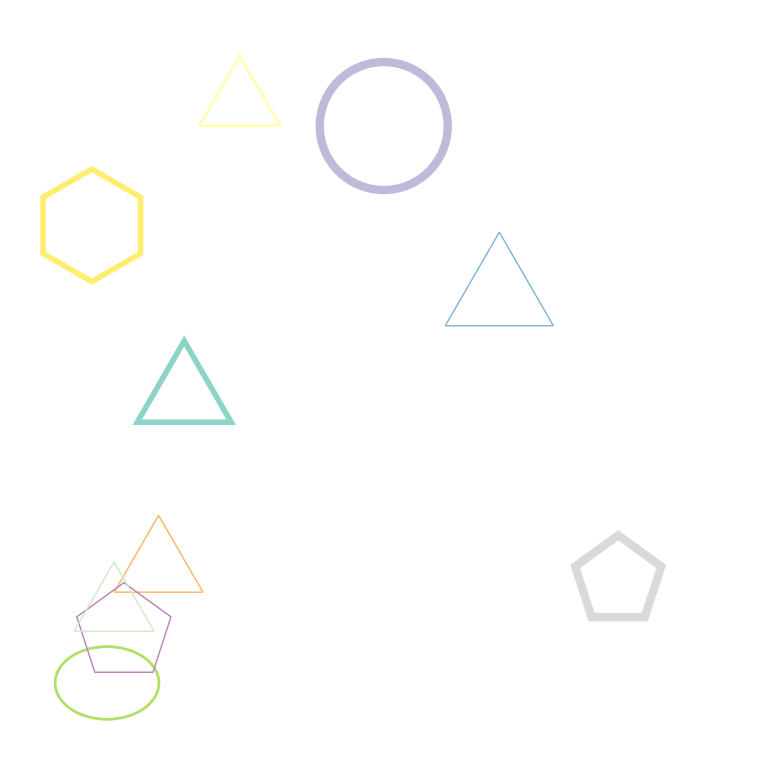[{"shape": "triangle", "thickness": 2, "radius": 0.35, "center": [0.239, 0.487]}, {"shape": "triangle", "thickness": 1, "radius": 0.3, "center": [0.311, 0.867]}, {"shape": "circle", "thickness": 3, "radius": 0.42, "center": [0.498, 0.836]}, {"shape": "triangle", "thickness": 0.5, "radius": 0.41, "center": [0.648, 0.617]}, {"shape": "triangle", "thickness": 0.5, "radius": 0.33, "center": [0.206, 0.264]}, {"shape": "oval", "thickness": 1, "radius": 0.34, "center": [0.139, 0.113]}, {"shape": "pentagon", "thickness": 3, "radius": 0.29, "center": [0.803, 0.246]}, {"shape": "pentagon", "thickness": 0.5, "radius": 0.32, "center": [0.161, 0.179]}, {"shape": "triangle", "thickness": 0.5, "radius": 0.3, "center": [0.148, 0.21]}, {"shape": "hexagon", "thickness": 2, "radius": 0.37, "center": [0.119, 0.707]}]